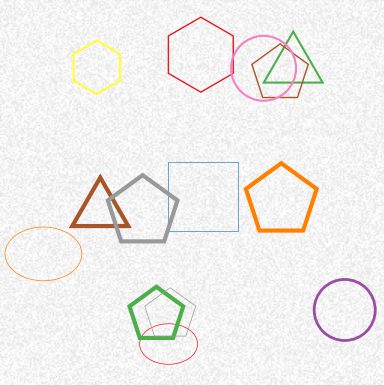[{"shape": "oval", "thickness": 0.5, "radius": 0.38, "center": [0.438, 0.106]}, {"shape": "hexagon", "thickness": 1, "radius": 0.49, "center": [0.522, 0.858]}, {"shape": "square", "thickness": 0.5, "radius": 0.45, "center": [0.527, 0.49]}, {"shape": "triangle", "thickness": 1.5, "radius": 0.44, "center": [0.762, 0.83]}, {"shape": "pentagon", "thickness": 3, "radius": 0.37, "center": [0.406, 0.182]}, {"shape": "circle", "thickness": 2, "radius": 0.4, "center": [0.895, 0.195]}, {"shape": "oval", "thickness": 0.5, "radius": 0.5, "center": [0.113, 0.34]}, {"shape": "pentagon", "thickness": 3, "radius": 0.48, "center": [0.731, 0.479]}, {"shape": "hexagon", "thickness": 1.5, "radius": 0.35, "center": [0.251, 0.825]}, {"shape": "triangle", "thickness": 3, "radius": 0.42, "center": [0.26, 0.455]}, {"shape": "pentagon", "thickness": 1, "radius": 0.38, "center": [0.728, 0.809]}, {"shape": "circle", "thickness": 1.5, "radius": 0.42, "center": [0.685, 0.823]}, {"shape": "pentagon", "thickness": 3, "radius": 0.48, "center": [0.371, 0.45]}, {"shape": "pentagon", "thickness": 0.5, "radius": 0.35, "center": [0.442, 0.183]}]